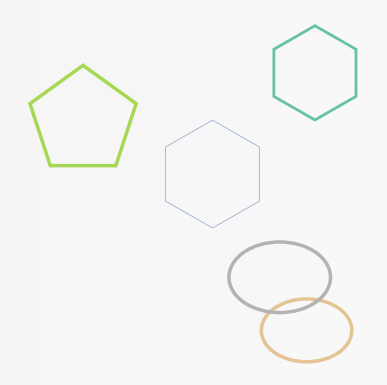[{"shape": "hexagon", "thickness": 2, "radius": 0.61, "center": [0.813, 0.811]}, {"shape": "hexagon", "thickness": 0.5, "radius": 0.7, "center": [0.548, 0.548]}, {"shape": "pentagon", "thickness": 2.5, "radius": 0.72, "center": [0.214, 0.686]}, {"shape": "oval", "thickness": 2.5, "radius": 0.58, "center": [0.791, 0.142]}, {"shape": "oval", "thickness": 2.5, "radius": 0.66, "center": [0.722, 0.28]}]